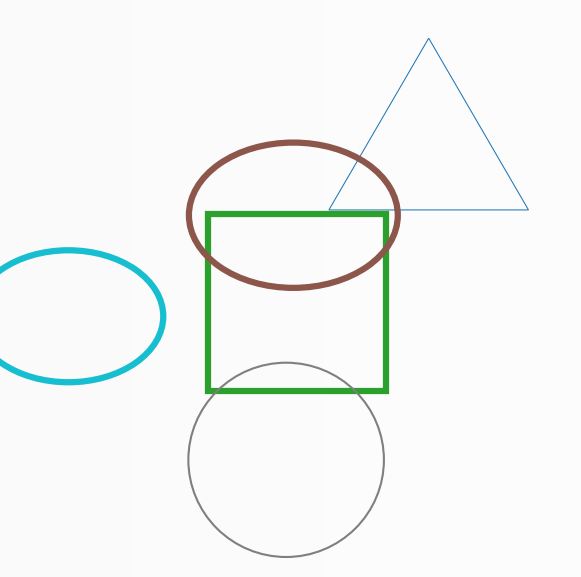[{"shape": "triangle", "thickness": 0.5, "radius": 0.99, "center": [0.738, 0.735]}, {"shape": "square", "thickness": 3, "radius": 0.77, "center": [0.511, 0.475]}, {"shape": "oval", "thickness": 3, "radius": 0.9, "center": [0.505, 0.626]}, {"shape": "circle", "thickness": 1, "radius": 0.84, "center": [0.492, 0.203]}, {"shape": "oval", "thickness": 3, "radius": 0.82, "center": [0.118, 0.452]}]